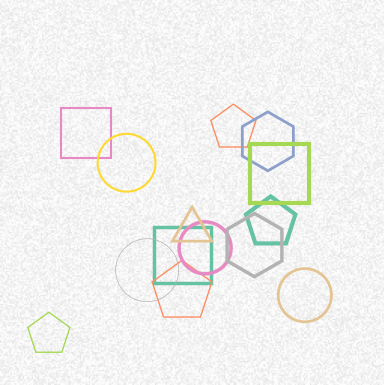[{"shape": "pentagon", "thickness": 3, "radius": 0.34, "center": [0.703, 0.422]}, {"shape": "square", "thickness": 2.5, "radius": 0.37, "center": [0.474, 0.338]}, {"shape": "pentagon", "thickness": 1, "radius": 0.41, "center": [0.473, 0.242]}, {"shape": "pentagon", "thickness": 1, "radius": 0.31, "center": [0.606, 0.668]}, {"shape": "hexagon", "thickness": 2, "radius": 0.38, "center": [0.696, 0.633]}, {"shape": "square", "thickness": 1.5, "radius": 0.32, "center": [0.224, 0.654]}, {"shape": "circle", "thickness": 2.5, "radius": 0.34, "center": [0.533, 0.356]}, {"shape": "pentagon", "thickness": 1, "radius": 0.29, "center": [0.127, 0.132]}, {"shape": "square", "thickness": 3, "radius": 0.38, "center": [0.726, 0.55]}, {"shape": "circle", "thickness": 1.5, "radius": 0.38, "center": [0.329, 0.577]}, {"shape": "circle", "thickness": 2, "radius": 0.35, "center": [0.792, 0.233]}, {"shape": "triangle", "thickness": 2, "radius": 0.3, "center": [0.499, 0.403]}, {"shape": "circle", "thickness": 0.5, "radius": 0.41, "center": [0.382, 0.298]}, {"shape": "hexagon", "thickness": 2.5, "radius": 0.41, "center": [0.661, 0.363]}]